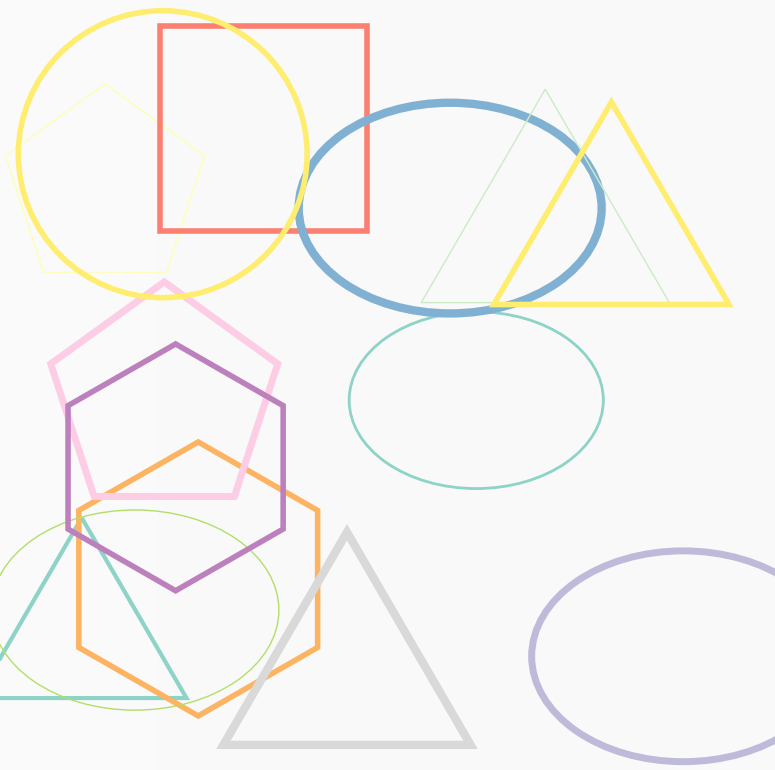[{"shape": "oval", "thickness": 1, "radius": 0.82, "center": [0.615, 0.48]}, {"shape": "triangle", "thickness": 1.5, "radius": 0.78, "center": [0.105, 0.171]}, {"shape": "pentagon", "thickness": 0.5, "radius": 0.68, "center": [0.135, 0.756]}, {"shape": "oval", "thickness": 2.5, "radius": 0.98, "center": [0.882, 0.148]}, {"shape": "square", "thickness": 2, "radius": 0.67, "center": [0.34, 0.833]}, {"shape": "oval", "thickness": 3, "radius": 0.98, "center": [0.581, 0.73]}, {"shape": "hexagon", "thickness": 2, "radius": 0.89, "center": [0.256, 0.248]}, {"shape": "oval", "thickness": 0.5, "radius": 0.93, "center": [0.174, 0.208]}, {"shape": "pentagon", "thickness": 2.5, "radius": 0.77, "center": [0.212, 0.48]}, {"shape": "triangle", "thickness": 3, "radius": 0.92, "center": [0.448, 0.125]}, {"shape": "hexagon", "thickness": 2, "radius": 0.8, "center": [0.227, 0.393]}, {"shape": "triangle", "thickness": 0.5, "radius": 0.92, "center": [0.704, 0.699]}, {"shape": "triangle", "thickness": 2, "radius": 0.88, "center": [0.789, 0.692]}, {"shape": "circle", "thickness": 2, "radius": 0.93, "center": [0.21, 0.8]}]